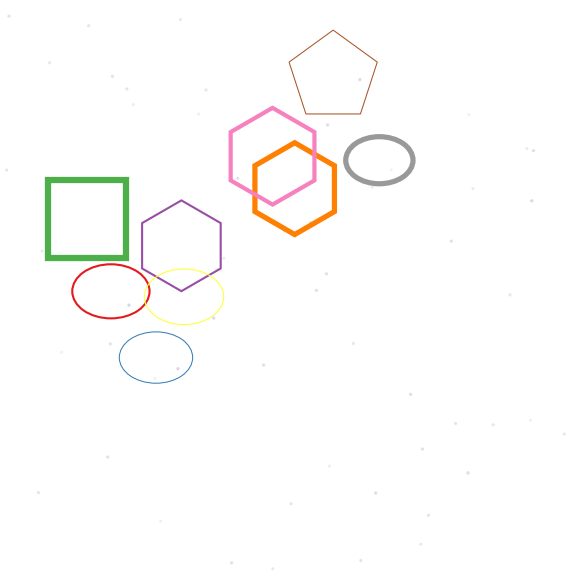[{"shape": "oval", "thickness": 1, "radius": 0.33, "center": [0.192, 0.495]}, {"shape": "oval", "thickness": 0.5, "radius": 0.32, "center": [0.27, 0.38]}, {"shape": "square", "thickness": 3, "radius": 0.34, "center": [0.151, 0.62]}, {"shape": "hexagon", "thickness": 1, "radius": 0.39, "center": [0.314, 0.574]}, {"shape": "hexagon", "thickness": 2.5, "radius": 0.4, "center": [0.51, 0.673]}, {"shape": "oval", "thickness": 0.5, "radius": 0.34, "center": [0.319, 0.485]}, {"shape": "pentagon", "thickness": 0.5, "radius": 0.4, "center": [0.577, 0.867]}, {"shape": "hexagon", "thickness": 2, "radius": 0.42, "center": [0.472, 0.729]}, {"shape": "oval", "thickness": 2.5, "radius": 0.29, "center": [0.657, 0.722]}]